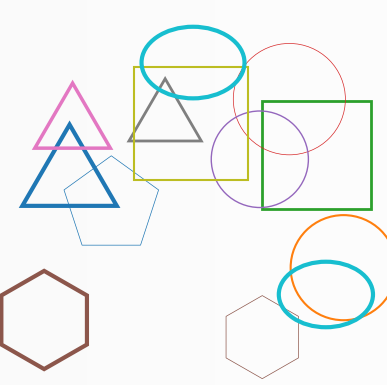[{"shape": "pentagon", "thickness": 0.5, "radius": 0.64, "center": [0.287, 0.467]}, {"shape": "triangle", "thickness": 3, "radius": 0.7, "center": [0.18, 0.536]}, {"shape": "circle", "thickness": 1.5, "radius": 0.68, "center": [0.887, 0.305]}, {"shape": "square", "thickness": 2, "radius": 0.7, "center": [0.817, 0.598]}, {"shape": "circle", "thickness": 0.5, "radius": 0.72, "center": [0.747, 0.742]}, {"shape": "circle", "thickness": 1, "radius": 0.63, "center": [0.671, 0.586]}, {"shape": "hexagon", "thickness": 0.5, "radius": 0.54, "center": [0.677, 0.124]}, {"shape": "hexagon", "thickness": 3, "radius": 0.64, "center": [0.114, 0.169]}, {"shape": "triangle", "thickness": 2.5, "radius": 0.56, "center": [0.187, 0.671]}, {"shape": "triangle", "thickness": 2, "radius": 0.54, "center": [0.426, 0.688]}, {"shape": "square", "thickness": 1.5, "radius": 0.74, "center": [0.492, 0.679]}, {"shape": "oval", "thickness": 3, "radius": 0.61, "center": [0.841, 0.235]}, {"shape": "oval", "thickness": 3, "radius": 0.66, "center": [0.498, 0.838]}]